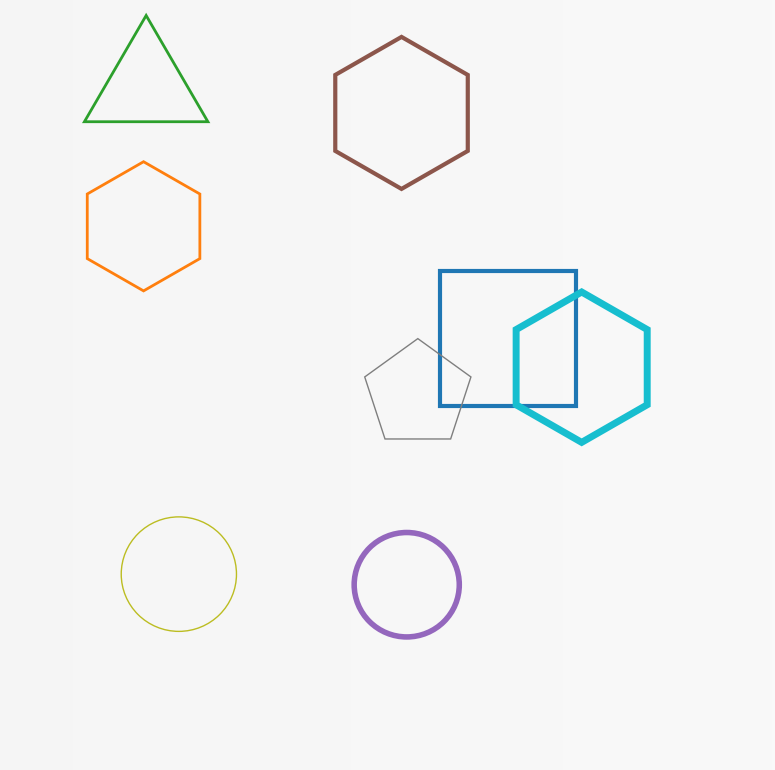[{"shape": "square", "thickness": 1.5, "radius": 0.44, "center": [0.655, 0.561]}, {"shape": "hexagon", "thickness": 1, "radius": 0.42, "center": [0.185, 0.706]}, {"shape": "triangle", "thickness": 1, "radius": 0.46, "center": [0.189, 0.888]}, {"shape": "circle", "thickness": 2, "radius": 0.34, "center": [0.525, 0.241]}, {"shape": "hexagon", "thickness": 1.5, "radius": 0.49, "center": [0.518, 0.853]}, {"shape": "pentagon", "thickness": 0.5, "radius": 0.36, "center": [0.539, 0.488]}, {"shape": "circle", "thickness": 0.5, "radius": 0.37, "center": [0.231, 0.254]}, {"shape": "hexagon", "thickness": 2.5, "radius": 0.49, "center": [0.751, 0.523]}]